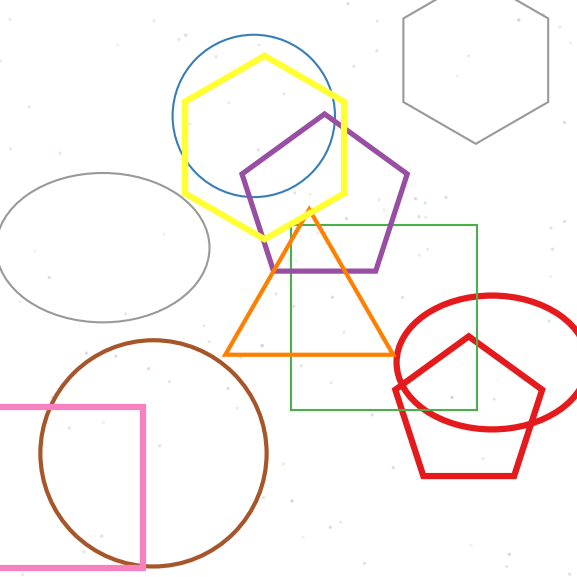[{"shape": "pentagon", "thickness": 3, "radius": 0.67, "center": [0.812, 0.283]}, {"shape": "oval", "thickness": 3, "radius": 0.83, "center": [0.852, 0.371]}, {"shape": "circle", "thickness": 1, "radius": 0.7, "center": [0.439, 0.798]}, {"shape": "square", "thickness": 1, "radius": 0.8, "center": [0.665, 0.449]}, {"shape": "pentagon", "thickness": 2.5, "radius": 0.75, "center": [0.562, 0.651]}, {"shape": "triangle", "thickness": 2, "radius": 0.84, "center": [0.535, 0.469]}, {"shape": "hexagon", "thickness": 3, "radius": 0.79, "center": [0.458, 0.744]}, {"shape": "circle", "thickness": 2, "radius": 0.98, "center": [0.266, 0.214]}, {"shape": "square", "thickness": 3, "radius": 0.7, "center": [0.109, 0.156]}, {"shape": "oval", "thickness": 1, "radius": 0.92, "center": [0.178, 0.57]}, {"shape": "hexagon", "thickness": 1, "radius": 0.72, "center": [0.824, 0.895]}]